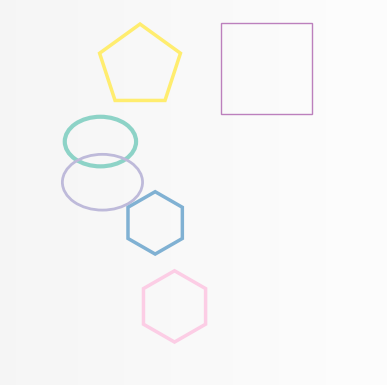[{"shape": "oval", "thickness": 3, "radius": 0.46, "center": [0.259, 0.632]}, {"shape": "oval", "thickness": 2, "radius": 0.52, "center": [0.264, 0.527]}, {"shape": "hexagon", "thickness": 2.5, "radius": 0.4, "center": [0.4, 0.421]}, {"shape": "hexagon", "thickness": 2.5, "radius": 0.46, "center": [0.45, 0.204]}, {"shape": "square", "thickness": 1, "radius": 0.59, "center": [0.688, 0.821]}, {"shape": "pentagon", "thickness": 2.5, "radius": 0.55, "center": [0.361, 0.828]}]